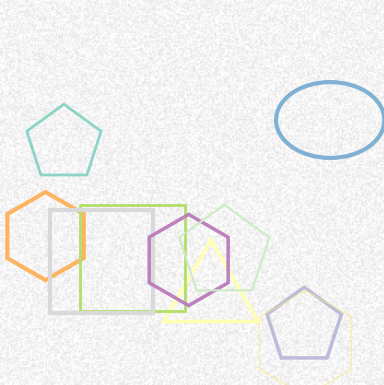[{"shape": "pentagon", "thickness": 2, "radius": 0.51, "center": [0.166, 0.628]}, {"shape": "triangle", "thickness": 2.5, "radius": 0.71, "center": [0.548, 0.236]}, {"shape": "pentagon", "thickness": 2.5, "radius": 0.51, "center": [0.79, 0.152]}, {"shape": "oval", "thickness": 3, "radius": 0.7, "center": [0.858, 0.688]}, {"shape": "hexagon", "thickness": 3, "radius": 0.57, "center": [0.118, 0.387]}, {"shape": "square", "thickness": 2, "radius": 0.68, "center": [0.344, 0.33]}, {"shape": "square", "thickness": 3, "radius": 0.67, "center": [0.264, 0.321]}, {"shape": "hexagon", "thickness": 2.5, "radius": 0.59, "center": [0.49, 0.325]}, {"shape": "pentagon", "thickness": 1.5, "radius": 0.61, "center": [0.583, 0.345]}, {"shape": "hexagon", "thickness": 0.5, "radius": 0.69, "center": [0.794, 0.108]}]